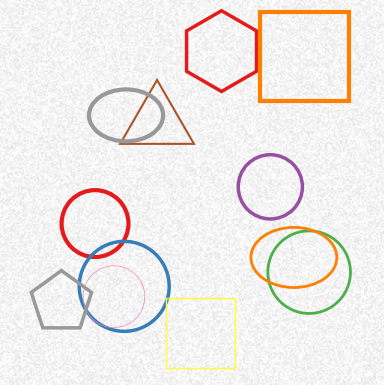[{"shape": "circle", "thickness": 3, "radius": 0.43, "center": [0.247, 0.419]}, {"shape": "hexagon", "thickness": 2.5, "radius": 0.52, "center": [0.575, 0.867]}, {"shape": "circle", "thickness": 2.5, "radius": 0.58, "center": [0.323, 0.256]}, {"shape": "circle", "thickness": 2, "radius": 0.54, "center": [0.803, 0.293]}, {"shape": "circle", "thickness": 2.5, "radius": 0.42, "center": [0.702, 0.515]}, {"shape": "oval", "thickness": 2, "radius": 0.56, "center": [0.763, 0.331]}, {"shape": "square", "thickness": 3, "radius": 0.58, "center": [0.79, 0.853]}, {"shape": "square", "thickness": 1, "radius": 0.45, "center": [0.521, 0.135]}, {"shape": "triangle", "thickness": 1.5, "radius": 0.55, "center": [0.408, 0.682]}, {"shape": "circle", "thickness": 0.5, "radius": 0.4, "center": [0.296, 0.229]}, {"shape": "pentagon", "thickness": 2.5, "radius": 0.41, "center": [0.16, 0.215]}, {"shape": "oval", "thickness": 3, "radius": 0.48, "center": [0.328, 0.7]}]